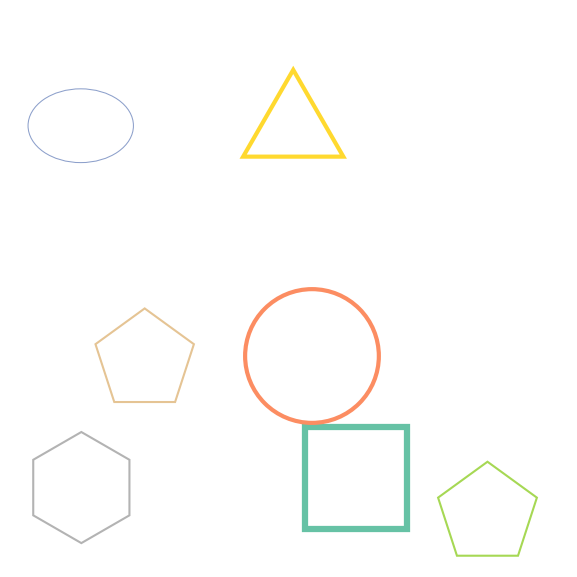[{"shape": "square", "thickness": 3, "radius": 0.44, "center": [0.617, 0.171]}, {"shape": "circle", "thickness": 2, "radius": 0.58, "center": [0.54, 0.383]}, {"shape": "oval", "thickness": 0.5, "radius": 0.46, "center": [0.14, 0.781]}, {"shape": "pentagon", "thickness": 1, "radius": 0.45, "center": [0.844, 0.11]}, {"shape": "triangle", "thickness": 2, "radius": 0.5, "center": [0.508, 0.778]}, {"shape": "pentagon", "thickness": 1, "radius": 0.45, "center": [0.251, 0.375]}, {"shape": "hexagon", "thickness": 1, "radius": 0.48, "center": [0.141, 0.155]}]